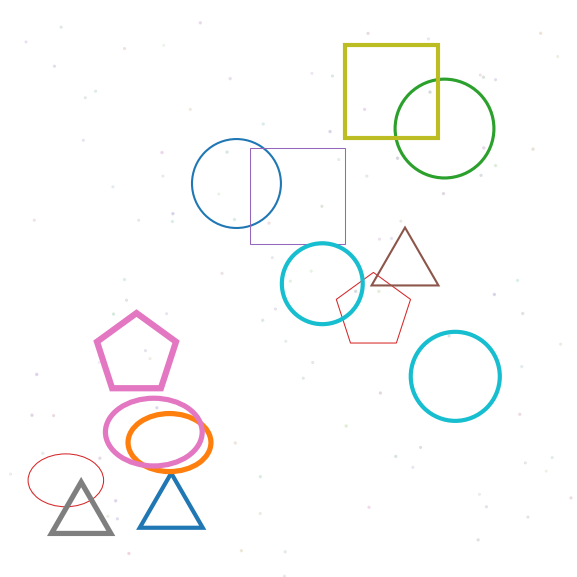[{"shape": "circle", "thickness": 1, "radius": 0.38, "center": [0.409, 0.681]}, {"shape": "triangle", "thickness": 2, "radius": 0.32, "center": [0.296, 0.117]}, {"shape": "oval", "thickness": 2.5, "radius": 0.36, "center": [0.293, 0.233]}, {"shape": "circle", "thickness": 1.5, "radius": 0.43, "center": [0.77, 0.777]}, {"shape": "oval", "thickness": 0.5, "radius": 0.33, "center": [0.114, 0.167]}, {"shape": "pentagon", "thickness": 0.5, "radius": 0.34, "center": [0.647, 0.46]}, {"shape": "square", "thickness": 0.5, "radius": 0.42, "center": [0.515, 0.66]}, {"shape": "triangle", "thickness": 1, "radius": 0.33, "center": [0.701, 0.538]}, {"shape": "pentagon", "thickness": 3, "radius": 0.36, "center": [0.236, 0.385]}, {"shape": "oval", "thickness": 2.5, "radius": 0.42, "center": [0.266, 0.251]}, {"shape": "triangle", "thickness": 2.5, "radius": 0.3, "center": [0.141, 0.105]}, {"shape": "square", "thickness": 2, "radius": 0.4, "center": [0.678, 0.841]}, {"shape": "circle", "thickness": 2, "radius": 0.39, "center": [0.788, 0.347]}, {"shape": "circle", "thickness": 2, "radius": 0.35, "center": [0.558, 0.508]}]